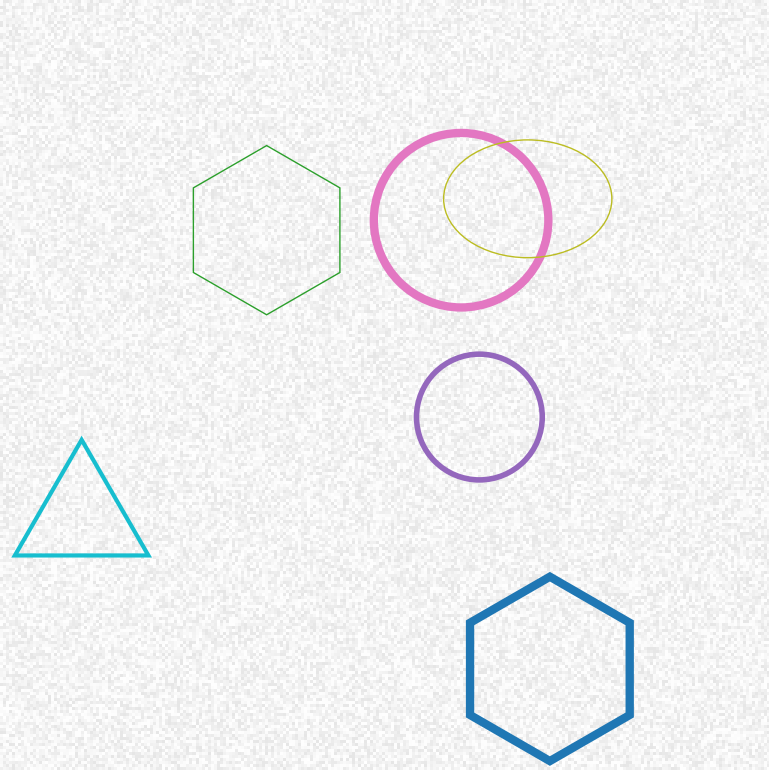[{"shape": "hexagon", "thickness": 3, "radius": 0.6, "center": [0.714, 0.131]}, {"shape": "hexagon", "thickness": 0.5, "radius": 0.55, "center": [0.346, 0.701]}, {"shape": "circle", "thickness": 2, "radius": 0.41, "center": [0.623, 0.458]}, {"shape": "circle", "thickness": 3, "radius": 0.57, "center": [0.599, 0.714]}, {"shape": "oval", "thickness": 0.5, "radius": 0.55, "center": [0.685, 0.742]}, {"shape": "triangle", "thickness": 1.5, "radius": 0.5, "center": [0.106, 0.329]}]